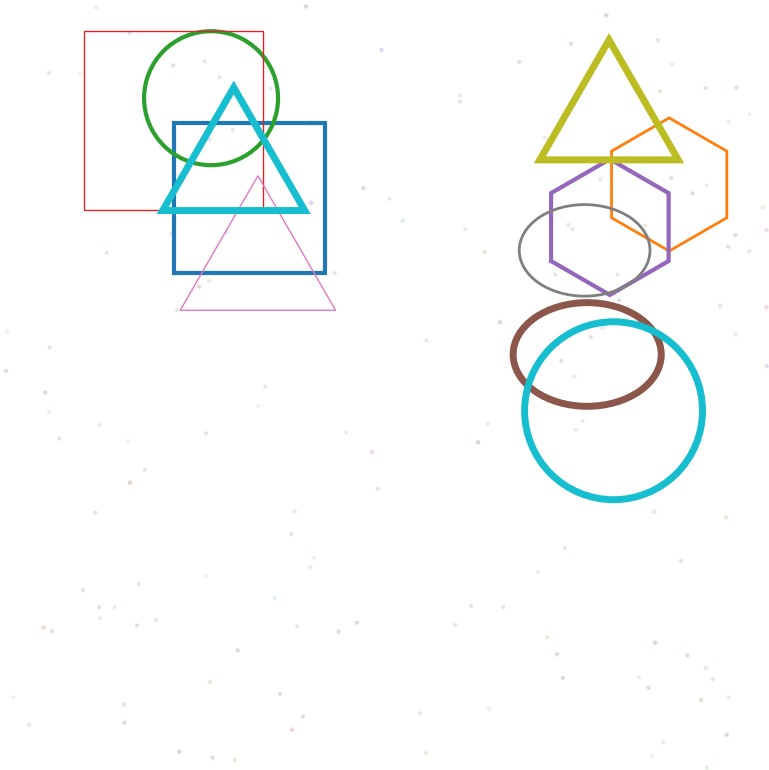[{"shape": "square", "thickness": 1.5, "radius": 0.49, "center": [0.324, 0.743]}, {"shape": "hexagon", "thickness": 1, "radius": 0.43, "center": [0.869, 0.76]}, {"shape": "circle", "thickness": 1.5, "radius": 0.43, "center": [0.274, 0.872]}, {"shape": "square", "thickness": 0.5, "radius": 0.58, "center": [0.225, 0.844]}, {"shape": "hexagon", "thickness": 1.5, "radius": 0.44, "center": [0.792, 0.705]}, {"shape": "oval", "thickness": 2.5, "radius": 0.48, "center": [0.763, 0.54]}, {"shape": "triangle", "thickness": 0.5, "radius": 0.58, "center": [0.335, 0.655]}, {"shape": "oval", "thickness": 1, "radius": 0.42, "center": [0.759, 0.675]}, {"shape": "triangle", "thickness": 2.5, "radius": 0.52, "center": [0.791, 0.844]}, {"shape": "triangle", "thickness": 2.5, "radius": 0.53, "center": [0.304, 0.78]}, {"shape": "circle", "thickness": 2.5, "radius": 0.58, "center": [0.797, 0.467]}]